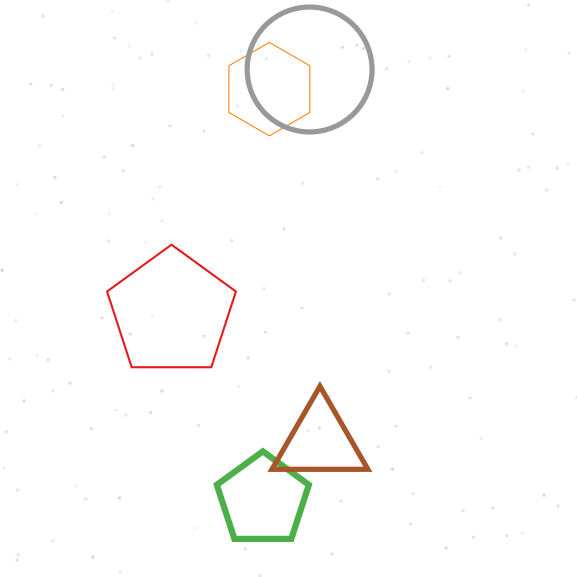[{"shape": "pentagon", "thickness": 1, "radius": 0.59, "center": [0.297, 0.458]}, {"shape": "pentagon", "thickness": 3, "radius": 0.42, "center": [0.455, 0.134]}, {"shape": "hexagon", "thickness": 0.5, "radius": 0.4, "center": [0.466, 0.845]}, {"shape": "triangle", "thickness": 2.5, "radius": 0.48, "center": [0.554, 0.234]}, {"shape": "circle", "thickness": 2.5, "radius": 0.54, "center": [0.536, 0.879]}]